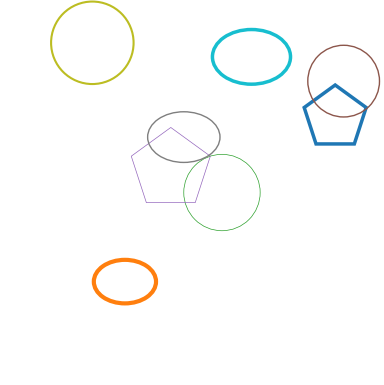[{"shape": "pentagon", "thickness": 2.5, "radius": 0.42, "center": [0.871, 0.695]}, {"shape": "oval", "thickness": 3, "radius": 0.4, "center": [0.324, 0.269]}, {"shape": "circle", "thickness": 0.5, "radius": 0.5, "center": [0.577, 0.5]}, {"shape": "pentagon", "thickness": 0.5, "radius": 0.54, "center": [0.444, 0.561]}, {"shape": "circle", "thickness": 1, "radius": 0.47, "center": [0.893, 0.789]}, {"shape": "oval", "thickness": 1, "radius": 0.47, "center": [0.477, 0.644]}, {"shape": "circle", "thickness": 1.5, "radius": 0.54, "center": [0.24, 0.889]}, {"shape": "oval", "thickness": 2.5, "radius": 0.51, "center": [0.653, 0.852]}]